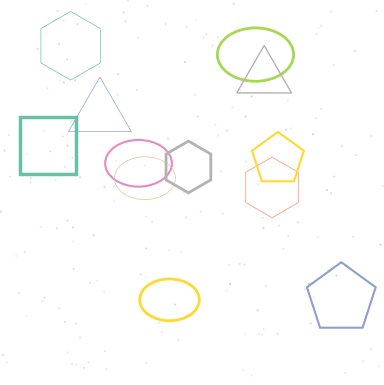[{"shape": "hexagon", "thickness": 0.5, "radius": 0.45, "center": [0.183, 0.881]}, {"shape": "square", "thickness": 2.5, "radius": 0.37, "center": [0.125, 0.622]}, {"shape": "hexagon", "thickness": 0.5, "radius": 0.39, "center": [0.707, 0.513]}, {"shape": "pentagon", "thickness": 1.5, "radius": 0.47, "center": [0.887, 0.225]}, {"shape": "triangle", "thickness": 0.5, "radius": 0.47, "center": [0.26, 0.705]}, {"shape": "oval", "thickness": 1.5, "radius": 0.43, "center": [0.36, 0.576]}, {"shape": "oval", "thickness": 2, "radius": 0.5, "center": [0.664, 0.858]}, {"shape": "pentagon", "thickness": 1.5, "radius": 0.35, "center": [0.722, 0.586]}, {"shape": "oval", "thickness": 2, "radius": 0.39, "center": [0.44, 0.221]}, {"shape": "oval", "thickness": 0.5, "radius": 0.4, "center": [0.376, 0.537]}, {"shape": "hexagon", "thickness": 2, "radius": 0.34, "center": [0.489, 0.566]}, {"shape": "triangle", "thickness": 1, "radius": 0.41, "center": [0.686, 0.8]}]